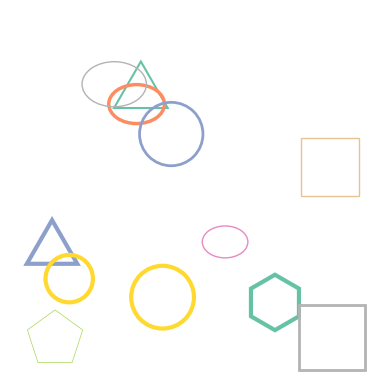[{"shape": "triangle", "thickness": 1.5, "radius": 0.4, "center": [0.366, 0.76]}, {"shape": "hexagon", "thickness": 3, "radius": 0.36, "center": [0.714, 0.214]}, {"shape": "oval", "thickness": 2.5, "radius": 0.36, "center": [0.355, 0.73]}, {"shape": "circle", "thickness": 2, "radius": 0.41, "center": [0.445, 0.652]}, {"shape": "triangle", "thickness": 3, "radius": 0.38, "center": [0.135, 0.353]}, {"shape": "oval", "thickness": 1, "radius": 0.3, "center": [0.585, 0.372]}, {"shape": "pentagon", "thickness": 0.5, "radius": 0.38, "center": [0.143, 0.12]}, {"shape": "circle", "thickness": 3, "radius": 0.41, "center": [0.422, 0.228]}, {"shape": "circle", "thickness": 3, "radius": 0.31, "center": [0.18, 0.276]}, {"shape": "square", "thickness": 1, "radius": 0.38, "center": [0.856, 0.567]}, {"shape": "oval", "thickness": 1, "radius": 0.42, "center": [0.297, 0.781]}, {"shape": "square", "thickness": 2, "radius": 0.43, "center": [0.863, 0.124]}]